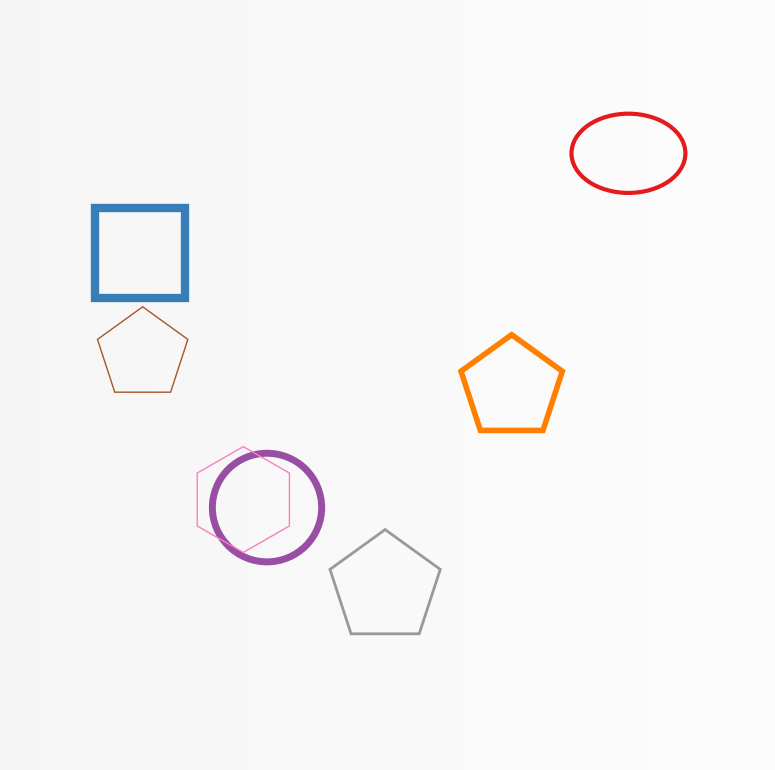[{"shape": "oval", "thickness": 1.5, "radius": 0.37, "center": [0.811, 0.801]}, {"shape": "square", "thickness": 3, "radius": 0.29, "center": [0.181, 0.672]}, {"shape": "circle", "thickness": 2.5, "radius": 0.35, "center": [0.345, 0.341]}, {"shape": "pentagon", "thickness": 2, "radius": 0.34, "center": [0.66, 0.497]}, {"shape": "pentagon", "thickness": 0.5, "radius": 0.31, "center": [0.184, 0.54]}, {"shape": "hexagon", "thickness": 0.5, "radius": 0.34, "center": [0.314, 0.351]}, {"shape": "pentagon", "thickness": 1, "radius": 0.37, "center": [0.497, 0.237]}]